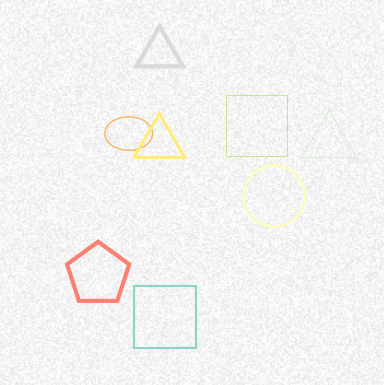[{"shape": "square", "thickness": 1.5, "radius": 0.4, "center": [0.428, 0.176]}, {"shape": "circle", "thickness": 1.5, "radius": 0.4, "center": [0.712, 0.491]}, {"shape": "pentagon", "thickness": 3, "radius": 0.42, "center": [0.255, 0.287]}, {"shape": "oval", "thickness": 1, "radius": 0.31, "center": [0.334, 0.653]}, {"shape": "square", "thickness": 0.5, "radius": 0.4, "center": [0.667, 0.674]}, {"shape": "triangle", "thickness": 3, "radius": 0.35, "center": [0.415, 0.863]}, {"shape": "triangle", "thickness": 0.5, "radius": 0.41, "center": [0.855, 0.632]}, {"shape": "triangle", "thickness": 2, "radius": 0.38, "center": [0.414, 0.629]}]